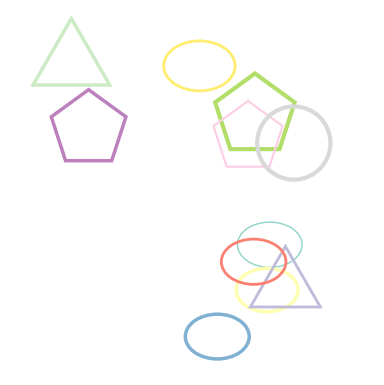[{"shape": "oval", "thickness": 1, "radius": 0.42, "center": [0.701, 0.364]}, {"shape": "oval", "thickness": 2.5, "radius": 0.4, "center": [0.694, 0.247]}, {"shape": "triangle", "thickness": 2, "radius": 0.52, "center": [0.741, 0.255]}, {"shape": "oval", "thickness": 2, "radius": 0.42, "center": [0.659, 0.32]}, {"shape": "oval", "thickness": 2.5, "radius": 0.42, "center": [0.564, 0.126]}, {"shape": "pentagon", "thickness": 3, "radius": 0.54, "center": [0.662, 0.701]}, {"shape": "pentagon", "thickness": 1.5, "radius": 0.47, "center": [0.644, 0.643]}, {"shape": "circle", "thickness": 3, "radius": 0.48, "center": [0.763, 0.628]}, {"shape": "pentagon", "thickness": 2.5, "radius": 0.51, "center": [0.23, 0.665]}, {"shape": "triangle", "thickness": 2.5, "radius": 0.58, "center": [0.185, 0.837]}, {"shape": "oval", "thickness": 2, "radius": 0.46, "center": [0.518, 0.829]}]